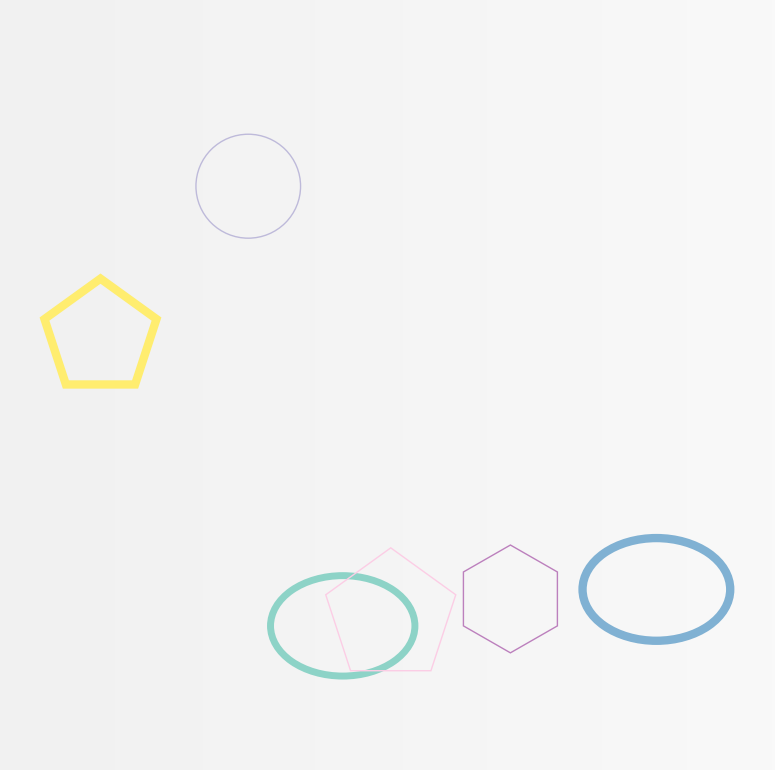[{"shape": "oval", "thickness": 2.5, "radius": 0.47, "center": [0.442, 0.187]}, {"shape": "circle", "thickness": 0.5, "radius": 0.34, "center": [0.32, 0.758]}, {"shape": "oval", "thickness": 3, "radius": 0.48, "center": [0.847, 0.235]}, {"shape": "pentagon", "thickness": 0.5, "radius": 0.44, "center": [0.504, 0.2]}, {"shape": "hexagon", "thickness": 0.5, "radius": 0.35, "center": [0.659, 0.222]}, {"shape": "pentagon", "thickness": 3, "radius": 0.38, "center": [0.13, 0.562]}]